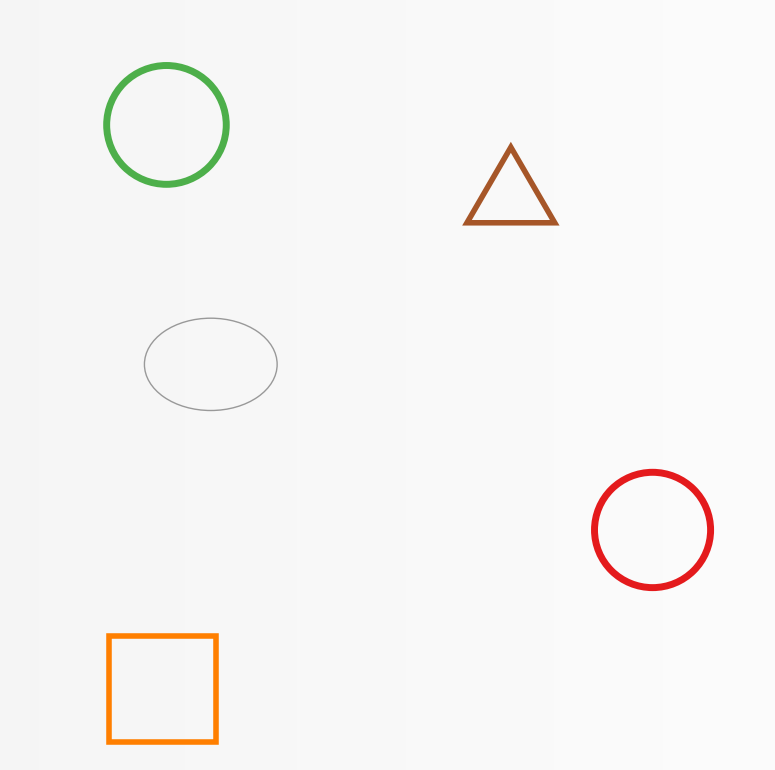[{"shape": "circle", "thickness": 2.5, "radius": 0.37, "center": [0.842, 0.312]}, {"shape": "circle", "thickness": 2.5, "radius": 0.39, "center": [0.215, 0.838]}, {"shape": "square", "thickness": 2, "radius": 0.34, "center": [0.209, 0.105]}, {"shape": "triangle", "thickness": 2, "radius": 0.33, "center": [0.659, 0.743]}, {"shape": "oval", "thickness": 0.5, "radius": 0.43, "center": [0.272, 0.527]}]